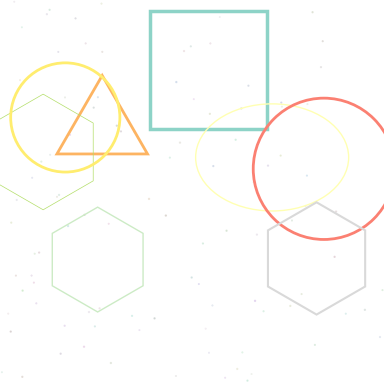[{"shape": "square", "thickness": 2.5, "radius": 0.76, "center": [0.542, 0.818]}, {"shape": "oval", "thickness": 1, "radius": 0.99, "center": [0.707, 0.591]}, {"shape": "circle", "thickness": 2, "radius": 0.92, "center": [0.841, 0.562]}, {"shape": "triangle", "thickness": 2, "radius": 0.68, "center": [0.265, 0.668]}, {"shape": "hexagon", "thickness": 0.5, "radius": 0.75, "center": [0.112, 0.605]}, {"shape": "hexagon", "thickness": 1.5, "radius": 0.73, "center": [0.822, 0.329]}, {"shape": "hexagon", "thickness": 1, "radius": 0.68, "center": [0.254, 0.326]}, {"shape": "circle", "thickness": 2, "radius": 0.71, "center": [0.17, 0.695]}]